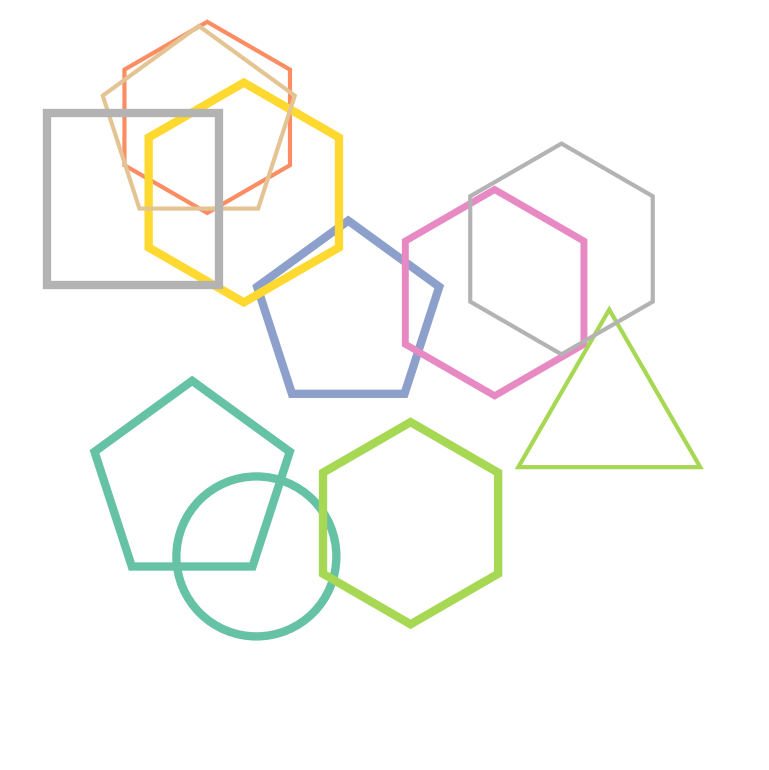[{"shape": "circle", "thickness": 3, "radius": 0.52, "center": [0.333, 0.277]}, {"shape": "pentagon", "thickness": 3, "radius": 0.67, "center": [0.25, 0.372]}, {"shape": "hexagon", "thickness": 1.5, "radius": 0.62, "center": [0.269, 0.848]}, {"shape": "pentagon", "thickness": 3, "radius": 0.62, "center": [0.452, 0.589]}, {"shape": "hexagon", "thickness": 2.5, "radius": 0.67, "center": [0.642, 0.62]}, {"shape": "hexagon", "thickness": 3, "radius": 0.66, "center": [0.533, 0.321]}, {"shape": "triangle", "thickness": 1.5, "radius": 0.68, "center": [0.791, 0.462]}, {"shape": "hexagon", "thickness": 3, "radius": 0.71, "center": [0.317, 0.75]}, {"shape": "pentagon", "thickness": 1.5, "radius": 0.66, "center": [0.258, 0.835]}, {"shape": "hexagon", "thickness": 1.5, "radius": 0.68, "center": [0.729, 0.677]}, {"shape": "square", "thickness": 3, "radius": 0.56, "center": [0.173, 0.742]}]